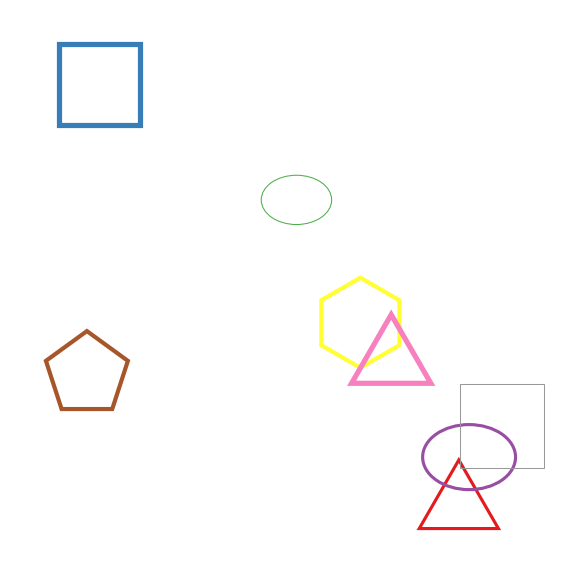[{"shape": "triangle", "thickness": 1.5, "radius": 0.4, "center": [0.795, 0.123]}, {"shape": "square", "thickness": 2.5, "radius": 0.35, "center": [0.173, 0.853]}, {"shape": "oval", "thickness": 0.5, "radius": 0.3, "center": [0.513, 0.653]}, {"shape": "oval", "thickness": 1.5, "radius": 0.4, "center": [0.812, 0.208]}, {"shape": "hexagon", "thickness": 2, "radius": 0.39, "center": [0.624, 0.44]}, {"shape": "pentagon", "thickness": 2, "radius": 0.37, "center": [0.15, 0.351]}, {"shape": "triangle", "thickness": 2.5, "radius": 0.4, "center": [0.677, 0.375]}, {"shape": "square", "thickness": 0.5, "radius": 0.37, "center": [0.87, 0.262]}]